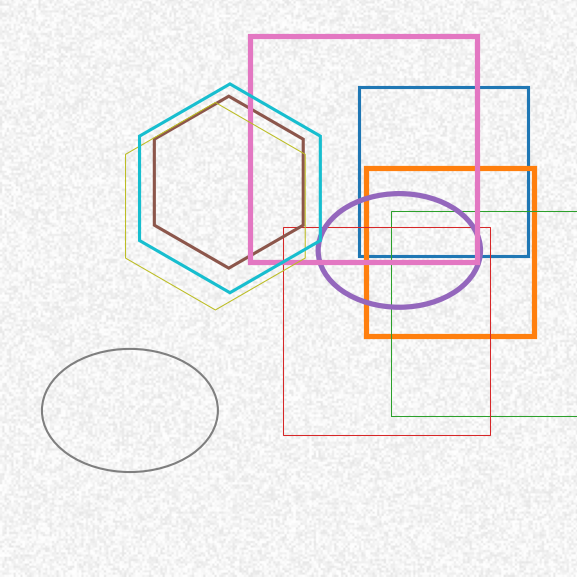[{"shape": "square", "thickness": 1.5, "radius": 0.73, "center": [0.768, 0.702]}, {"shape": "square", "thickness": 2.5, "radius": 0.73, "center": [0.779, 0.562]}, {"shape": "square", "thickness": 0.5, "radius": 0.89, "center": [0.855, 0.456]}, {"shape": "square", "thickness": 0.5, "radius": 0.9, "center": [0.669, 0.426]}, {"shape": "oval", "thickness": 2.5, "radius": 0.7, "center": [0.691, 0.565]}, {"shape": "hexagon", "thickness": 1.5, "radius": 0.74, "center": [0.396, 0.684]}, {"shape": "square", "thickness": 2.5, "radius": 0.98, "center": [0.629, 0.741]}, {"shape": "oval", "thickness": 1, "radius": 0.76, "center": [0.225, 0.288]}, {"shape": "hexagon", "thickness": 0.5, "radius": 0.9, "center": [0.373, 0.642]}, {"shape": "hexagon", "thickness": 1.5, "radius": 0.9, "center": [0.398, 0.673]}]